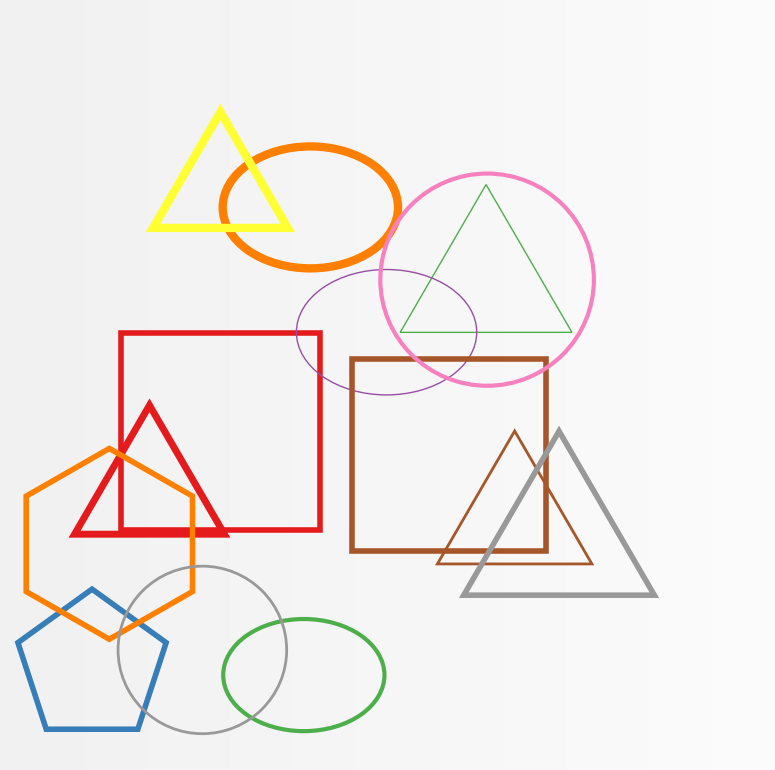[{"shape": "triangle", "thickness": 2.5, "radius": 0.56, "center": [0.193, 0.362]}, {"shape": "square", "thickness": 2, "radius": 0.64, "center": [0.284, 0.44]}, {"shape": "pentagon", "thickness": 2, "radius": 0.5, "center": [0.119, 0.134]}, {"shape": "oval", "thickness": 1.5, "radius": 0.52, "center": [0.392, 0.123]}, {"shape": "triangle", "thickness": 0.5, "radius": 0.64, "center": [0.627, 0.632]}, {"shape": "oval", "thickness": 0.5, "radius": 0.58, "center": [0.499, 0.569]}, {"shape": "oval", "thickness": 3, "radius": 0.57, "center": [0.4, 0.731]}, {"shape": "hexagon", "thickness": 2, "radius": 0.62, "center": [0.141, 0.294]}, {"shape": "triangle", "thickness": 3, "radius": 0.5, "center": [0.284, 0.754]}, {"shape": "triangle", "thickness": 1, "radius": 0.58, "center": [0.664, 0.325]}, {"shape": "square", "thickness": 2, "radius": 0.62, "center": [0.58, 0.409]}, {"shape": "circle", "thickness": 1.5, "radius": 0.69, "center": [0.629, 0.637]}, {"shape": "triangle", "thickness": 2, "radius": 0.71, "center": [0.721, 0.298]}, {"shape": "circle", "thickness": 1, "radius": 0.54, "center": [0.261, 0.156]}]